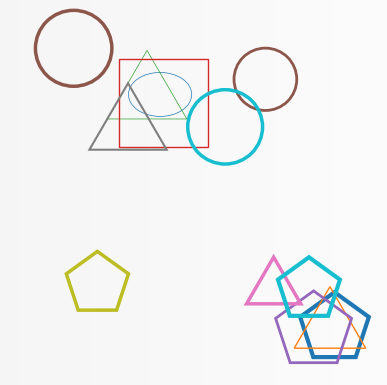[{"shape": "pentagon", "thickness": 3, "radius": 0.47, "center": [0.863, 0.148]}, {"shape": "oval", "thickness": 0.5, "radius": 0.41, "center": [0.413, 0.755]}, {"shape": "triangle", "thickness": 1, "radius": 0.53, "center": [0.851, 0.149]}, {"shape": "triangle", "thickness": 0.5, "radius": 0.59, "center": [0.379, 0.75]}, {"shape": "square", "thickness": 1, "radius": 0.57, "center": [0.422, 0.732]}, {"shape": "pentagon", "thickness": 2, "radius": 0.52, "center": [0.809, 0.141]}, {"shape": "circle", "thickness": 2, "radius": 0.4, "center": [0.685, 0.794]}, {"shape": "circle", "thickness": 2.5, "radius": 0.49, "center": [0.19, 0.875]}, {"shape": "triangle", "thickness": 2.5, "radius": 0.4, "center": [0.706, 0.251]}, {"shape": "triangle", "thickness": 1.5, "radius": 0.58, "center": [0.33, 0.669]}, {"shape": "pentagon", "thickness": 2.5, "radius": 0.42, "center": [0.251, 0.263]}, {"shape": "circle", "thickness": 2.5, "radius": 0.48, "center": [0.581, 0.67]}, {"shape": "pentagon", "thickness": 3, "radius": 0.42, "center": [0.797, 0.248]}]